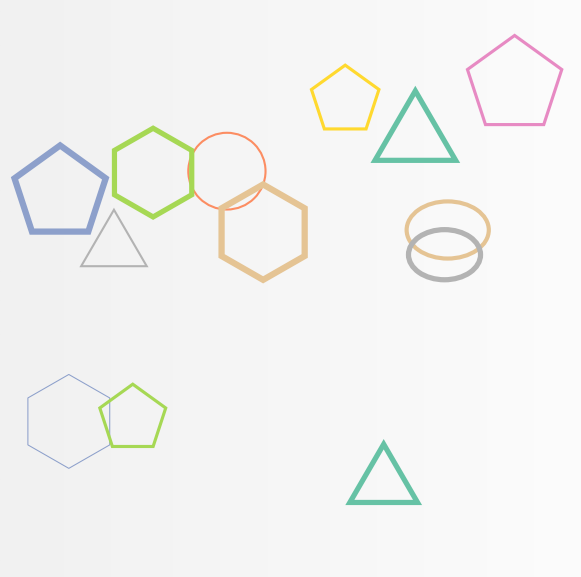[{"shape": "triangle", "thickness": 2.5, "radius": 0.4, "center": [0.715, 0.762]}, {"shape": "triangle", "thickness": 2.5, "radius": 0.34, "center": [0.66, 0.163]}, {"shape": "circle", "thickness": 1, "radius": 0.33, "center": [0.39, 0.703]}, {"shape": "pentagon", "thickness": 3, "radius": 0.41, "center": [0.103, 0.665]}, {"shape": "hexagon", "thickness": 0.5, "radius": 0.41, "center": [0.118, 0.269]}, {"shape": "pentagon", "thickness": 1.5, "radius": 0.43, "center": [0.885, 0.852]}, {"shape": "pentagon", "thickness": 1.5, "radius": 0.3, "center": [0.228, 0.274]}, {"shape": "hexagon", "thickness": 2.5, "radius": 0.38, "center": [0.263, 0.7]}, {"shape": "pentagon", "thickness": 1.5, "radius": 0.31, "center": [0.594, 0.825]}, {"shape": "hexagon", "thickness": 3, "radius": 0.41, "center": [0.453, 0.597]}, {"shape": "oval", "thickness": 2, "radius": 0.35, "center": [0.77, 0.601]}, {"shape": "triangle", "thickness": 1, "radius": 0.33, "center": [0.196, 0.571]}, {"shape": "oval", "thickness": 2.5, "radius": 0.31, "center": [0.765, 0.558]}]